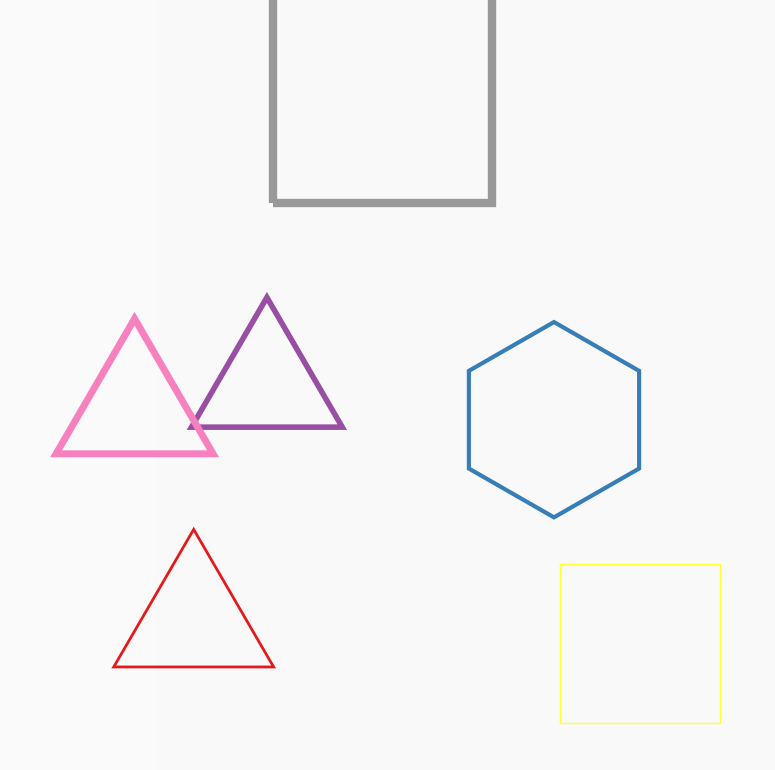[{"shape": "triangle", "thickness": 1, "radius": 0.6, "center": [0.25, 0.193]}, {"shape": "hexagon", "thickness": 1.5, "radius": 0.63, "center": [0.715, 0.455]}, {"shape": "triangle", "thickness": 2, "radius": 0.56, "center": [0.344, 0.501]}, {"shape": "square", "thickness": 0.5, "radius": 0.52, "center": [0.826, 0.164]}, {"shape": "triangle", "thickness": 2.5, "radius": 0.58, "center": [0.174, 0.469]}, {"shape": "square", "thickness": 3, "radius": 0.71, "center": [0.494, 0.878]}]